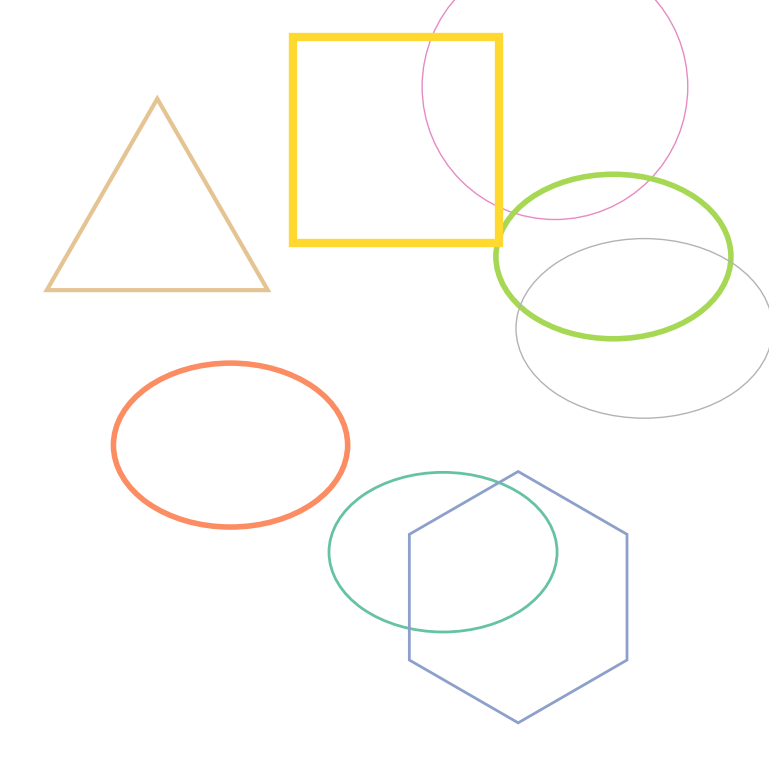[{"shape": "oval", "thickness": 1, "radius": 0.74, "center": [0.575, 0.283]}, {"shape": "oval", "thickness": 2, "radius": 0.76, "center": [0.299, 0.422]}, {"shape": "hexagon", "thickness": 1, "radius": 0.82, "center": [0.673, 0.224]}, {"shape": "circle", "thickness": 0.5, "radius": 0.86, "center": [0.721, 0.887]}, {"shape": "oval", "thickness": 2, "radius": 0.76, "center": [0.797, 0.667]}, {"shape": "square", "thickness": 3, "radius": 0.67, "center": [0.514, 0.818]}, {"shape": "triangle", "thickness": 1.5, "radius": 0.83, "center": [0.204, 0.706]}, {"shape": "oval", "thickness": 0.5, "radius": 0.83, "center": [0.837, 0.574]}]